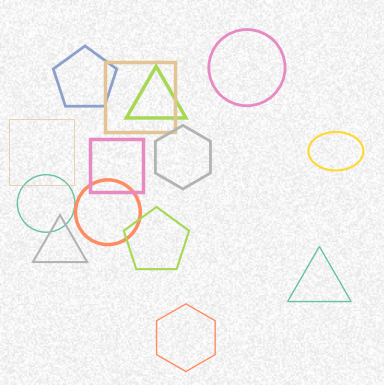[{"shape": "circle", "thickness": 1, "radius": 0.37, "center": [0.12, 0.472]}, {"shape": "triangle", "thickness": 1, "radius": 0.48, "center": [0.83, 0.264]}, {"shape": "circle", "thickness": 2.5, "radius": 0.42, "center": [0.28, 0.449]}, {"shape": "hexagon", "thickness": 1, "radius": 0.44, "center": [0.483, 0.123]}, {"shape": "pentagon", "thickness": 2, "radius": 0.43, "center": [0.221, 0.794]}, {"shape": "square", "thickness": 2.5, "radius": 0.35, "center": [0.303, 0.571]}, {"shape": "circle", "thickness": 2, "radius": 0.49, "center": [0.641, 0.824]}, {"shape": "triangle", "thickness": 2.5, "radius": 0.45, "center": [0.406, 0.738]}, {"shape": "pentagon", "thickness": 1.5, "radius": 0.45, "center": [0.406, 0.373]}, {"shape": "oval", "thickness": 1.5, "radius": 0.36, "center": [0.872, 0.607]}, {"shape": "square", "thickness": 2.5, "radius": 0.45, "center": [0.363, 0.749]}, {"shape": "square", "thickness": 0.5, "radius": 0.43, "center": [0.108, 0.605]}, {"shape": "triangle", "thickness": 1.5, "radius": 0.41, "center": [0.156, 0.36]}, {"shape": "hexagon", "thickness": 2, "radius": 0.41, "center": [0.475, 0.592]}]